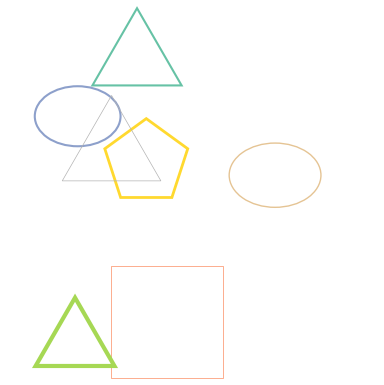[{"shape": "triangle", "thickness": 1.5, "radius": 0.67, "center": [0.356, 0.845]}, {"shape": "square", "thickness": 0.5, "radius": 0.73, "center": [0.433, 0.163]}, {"shape": "oval", "thickness": 1.5, "radius": 0.56, "center": [0.202, 0.698]}, {"shape": "triangle", "thickness": 3, "radius": 0.59, "center": [0.195, 0.109]}, {"shape": "pentagon", "thickness": 2, "radius": 0.57, "center": [0.38, 0.579]}, {"shape": "oval", "thickness": 1, "radius": 0.6, "center": [0.714, 0.545]}, {"shape": "triangle", "thickness": 0.5, "radius": 0.74, "center": [0.29, 0.604]}]